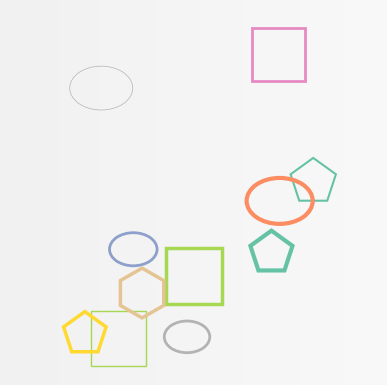[{"shape": "pentagon", "thickness": 1.5, "radius": 0.31, "center": [0.808, 0.528]}, {"shape": "pentagon", "thickness": 3, "radius": 0.29, "center": [0.701, 0.344]}, {"shape": "oval", "thickness": 3, "radius": 0.43, "center": [0.722, 0.478]}, {"shape": "oval", "thickness": 2, "radius": 0.31, "center": [0.344, 0.353]}, {"shape": "square", "thickness": 2, "radius": 0.34, "center": [0.718, 0.859]}, {"shape": "square", "thickness": 1, "radius": 0.36, "center": [0.305, 0.12]}, {"shape": "square", "thickness": 2.5, "radius": 0.36, "center": [0.5, 0.284]}, {"shape": "pentagon", "thickness": 2.5, "radius": 0.29, "center": [0.219, 0.133]}, {"shape": "hexagon", "thickness": 2.5, "radius": 0.32, "center": [0.367, 0.239]}, {"shape": "oval", "thickness": 2, "radius": 0.29, "center": [0.483, 0.125]}, {"shape": "oval", "thickness": 0.5, "radius": 0.41, "center": [0.261, 0.771]}]